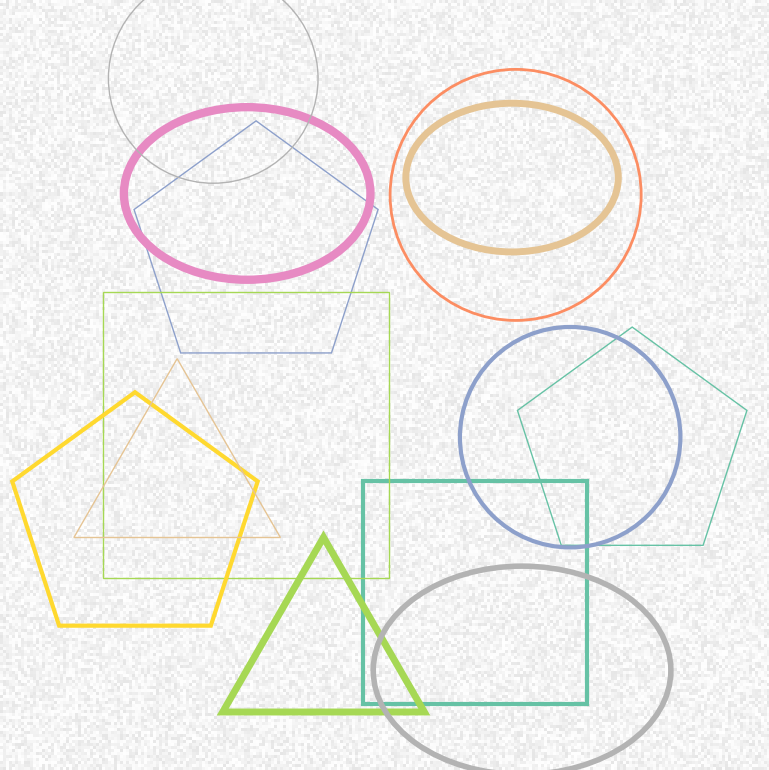[{"shape": "square", "thickness": 1.5, "radius": 0.72, "center": [0.617, 0.231]}, {"shape": "pentagon", "thickness": 0.5, "radius": 0.78, "center": [0.821, 0.419]}, {"shape": "circle", "thickness": 1, "radius": 0.82, "center": [0.67, 0.747]}, {"shape": "circle", "thickness": 1.5, "radius": 0.72, "center": [0.74, 0.432]}, {"shape": "pentagon", "thickness": 0.5, "radius": 0.83, "center": [0.333, 0.676]}, {"shape": "oval", "thickness": 3, "radius": 0.8, "center": [0.321, 0.749]}, {"shape": "square", "thickness": 0.5, "radius": 0.93, "center": [0.32, 0.435]}, {"shape": "triangle", "thickness": 2.5, "radius": 0.76, "center": [0.42, 0.151]}, {"shape": "pentagon", "thickness": 1.5, "radius": 0.84, "center": [0.175, 0.323]}, {"shape": "triangle", "thickness": 0.5, "radius": 0.77, "center": [0.23, 0.379]}, {"shape": "oval", "thickness": 2.5, "radius": 0.69, "center": [0.665, 0.769]}, {"shape": "oval", "thickness": 2, "radius": 0.97, "center": [0.678, 0.129]}, {"shape": "circle", "thickness": 0.5, "radius": 0.68, "center": [0.277, 0.898]}]